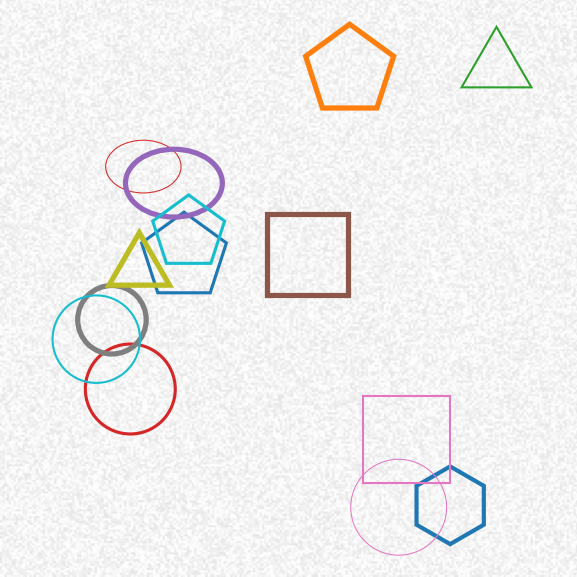[{"shape": "hexagon", "thickness": 2, "radius": 0.34, "center": [0.78, 0.124]}, {"shape": "pentagon", "thickness": 1.5, "radius": 0.39, "center": [0.319, 0.555]}, {"shape": "pentagon", "thickness": 2.5, "radius": 0.4, "center": [0.605, 0.877]}, {"shape": "triangle", "thickness": 1, "radius": 0.35, "center": [0.86, 0.883]}, {"shape": "circle", "thickness": 1.5, "radius": 0.39, "center": [0.226, 0.326]}, {"shape": "oval", "thickness": 0.5, "radius": 0.33, "center": [0.248, 0.711]}, {"shape": "oval", "thickness": 2.5, "radius": 0.42, "center": [0.301, 0.682]}, {"shape": "square", "thickness": 2.5, "radius": 0.35, "center": [0.532, 0.558]}, {"shape": "circle", "thickness": 0.5, "radius": 0.42, "center": [0.69, 0.121]}, {"shape": "square", "thickness": 1, "radius": 0.38, "center": [0.704, 0.239]}, {"shape": "circle", "thickness": 2.5, "radius": 0.3, "center": [0.194, 0.445]}, {"shape": "triangle", "thickness": 2.5, "radius": 0.3, "center": [0.241, 0.536]}, {"shape": "pentagon", "thickness": 1.5, "radius": 0.33, "center": [0.327, 0.596]}, {"shape": "circle", "thickness": 1, "radius": 0.38, "center": [0.167, 0.412]}]